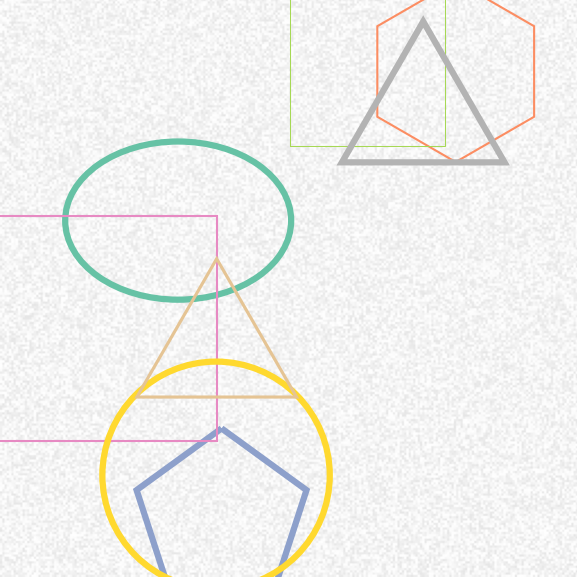[{"shape": "oval", "thickness": 3, "radius": 0.98, "center": [0.309, 0.617]}, {"shape": "hexagon", "thickness": 1, "radius": 0.78, "center": [0.789, 0.875]}, {"shape": "pentagon", "thickness": 3, "radius": 0.77, "center": [0.384, 0.103]}, {"shape": "square", "thickness": 1, "radius": 0.97, "center": [0.182, 0.43]}, {"shape": "square", "thickness": 0.5, "radius": 0.67, "center": [0.636, 0.88]}, {"shape": "circle", "thickness": 3, "radius": 0.98, "center": [0.374, 0.176]}, {"shape": "triangle", "thickness": 1.5, "radius": 0.8, "center": [0.375, 0.391]}, {"shape": "triangle", "thickness": 3, "radius": 0.81, "center": [0.733, 0.799]}]